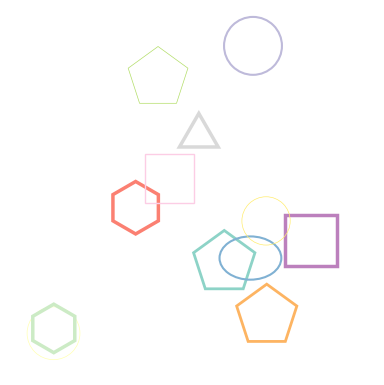[{"shape": "pentagon", "thickness": 2, "radius": 0.42, "center": [0.582, 0.318]}, {"shape": "circle", "thickness": 0.5, "radius": 0.34, "center": [0.139, 0.134]}, {"shape": "circle", "thickness": 1.5, "radius": 0.38, "center": [0.657, 0.881]}, {"shape": "hexagon", "thickness": 2.5, "radius": 0.34, "center": [0.352, 0.46]}, {"shape": "oval", "thickness": 1.5, "radius": 0.4, "center": [0.65, 0.33]}, {"shape": "pentagon", "thickness": 2, "radius": 0.41, "center": [0.693, 0.18]}, {"shape": "pentagon", "thickness": 0.5, "radius": 0.41, "center": [0.411, 0.798]}, {"shape": "square", "thickness": 1, "radius": 0.31, "center": [0.44, 0.536]}, {"shape": "triangle", "thickness": 2.5, "radius": 0.29, "center": [0.516, 0.647]}, {"shape": "square", "thickness": 2.5, "radius": 0.34, "center": [0.808, 0.375]}, {"shape": "hexagon", "thickness": 2.5, "radius": 0.31, "center": [0.14, 0.147]}, {"shape": "circle", "thickness": 0.5, "radius": 0.31, "center": [0.691, 0.426]}]